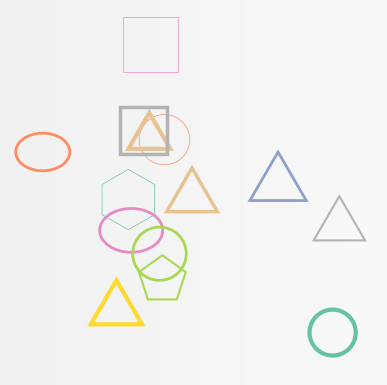[{"shape": "hexagon", "thickness": 0.5, "radius": 0.39, "center": [0.331, 0.482]}, {"shape": "circle", "thickness": 3, "radius": 0.3, "center": [0.858, 0.136]}, {"shape": "circle", "thickness": 0.5, "radius": 0.33, "center": [0.424, 0.637]}, {"shape": "oval", "thickness": 2, "radius": 0.35, "center": [0.11, 0.605]}, {"shape": "triangle", "thickness": 2, "radius": 0.42, "center": [0.718, 0.521]}, {"shape": "square", "thickness": 0.5, "radius": 0.36, "center": [0.388, 0.885]}, {"shape": "oval", "thickness": 2, "radius": 0.41, "center": [0.339, 0.402]}, {"shape": "circle", "thickness": 2, "radius": 0.35, "center": [0.412, 0.341]}, {"shape": "pentagon", "thickness": 1.5, "radius": 0.32, "center": [0.419, 0.274]}, {"shape": "triangle", "thickness": 3, "radius": 0.38, "center": [0.3, 0.196]}, {"shape": "triangle", "thickness": 3, "radius": 0.31, "center": [0.385, 0.645]}, {"shape": "triangle", "thickness": 2.5, "radius": 0.38, "center": [0.496, 0.488]}, {"shape": "square", "thickness": 2.5, "radius": 0.31, "center": [0.37, 0.66]}, {"shape": "triangle", "thickness": 1.5, "radius": 0.38, "center": [0.876, 0.414]}]